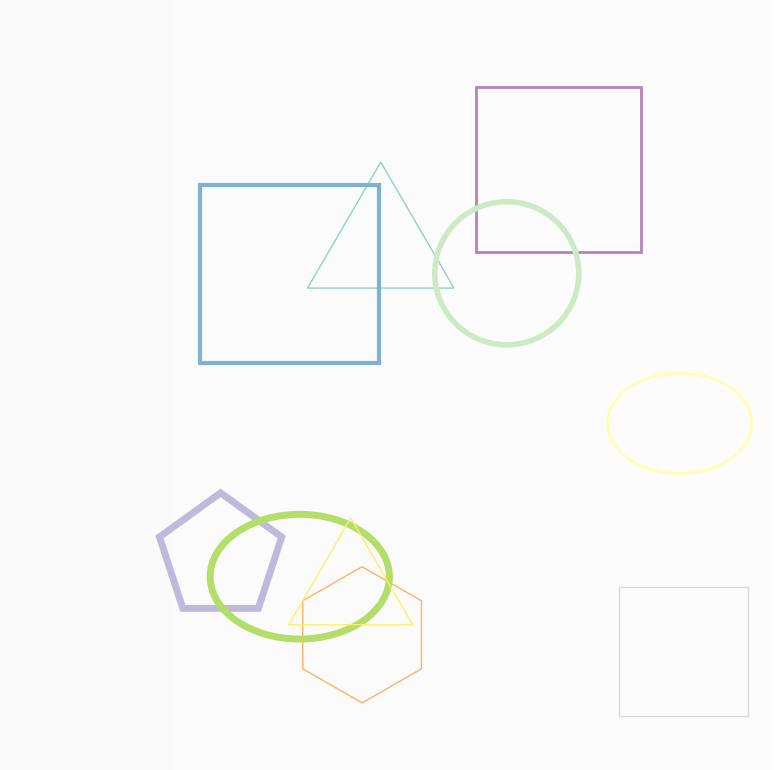[{"shape": "triangle", "thickness": 0.5, "radius": 0.55, "center": [0.491, 0.68]}, {"shape": "oval", "thickness": 1, "radius": 0.47, "center": [0.877, 0.45]}, {"shape": "pentagon", "thickness": 2.5, "radius": 0.41, "center": [0.285, 0.277]}, {"shape": "square", "thickness": 1.5, "radius": 0.58, "center": [0.374, 0.644]}, {"shape": "hexagon", "thickness": 0.5, "radius": 0.44, "center": [0.467, 0.176]}, {"shape": "oval", "thickness": 2.5, "radius": 0.58, "center": [0.387, 0.251]}, {"shape": "square", "thickness": 0.5, "radius": 0.42, "center": [0.882, 0.153]}, {"shape": "square", "thickness": 1, "radius": 0.53, "center": [0.721, 0.78]}, {"shape": "circle", "thickness": 2, "radius": 0.46, "center": [0.654, 0.645]}, {"shape": "triangle", "thickness": 0.5, "radius": 0.46, "center": [0.453, 0.235]}]